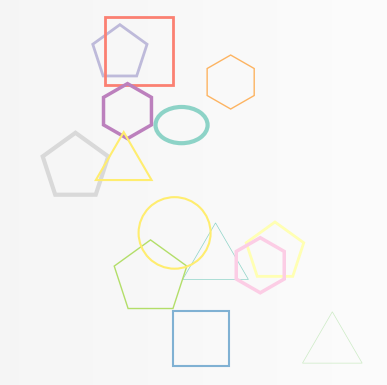[{"shape": "oval", "thickness": 3, "radius": 0.34, "center": [0.469, 0.675]}, {"shape": "triangle", "thickness": 0.5, "radius": 0.49, "center": [0.556, 0.323]}, {"shape": "pentagon", "thickness": 2, "radius": 0.39, "center": [0.71, 0.345]}, {"shape": "pentagon", "thickness": 2, "radius": 0.37, "center": [0.309, 0.862]}, {"shape": "square", "thickness": 2, "radius": 0.44, "center": [0.359, 0.869]}, {"shape": "square", "thickness": 1.5, "radius": 0.36, "center": [0.519, 0.121]}, {"shape": "hexagon", "thickness": 1, "radius": 0.35, "center": [0.595, 0.787]}, {"shape": "pentagon", "thickness": 1, "radius": 0.49, "center": [0.388, 0.278]}, {"shape": "hexagon", "thickness": 2.5, "radius": 0.36, "center": [0.672, 0.311]}, {"shape": "pentagon", "thickness": 3, "radius": 0.44, "center": [0.195, 0.566]}, {"shape": "hexagon", "thickness": 2.5, "radius": 0.36, "center": [0.329, 0.711]}, {"shape": "triangle", "thickness": 0.5, "radius": 0.44, "center": [0.858, 0.101]}, {"shape": "triangle", "thickness": 1.5, "radius": 0.42, "center": [0.319, 0.574]}, {"shape": "circle", "thickness": 1.5, "radius": 0.46, "center": [0.451, 0.395]}]